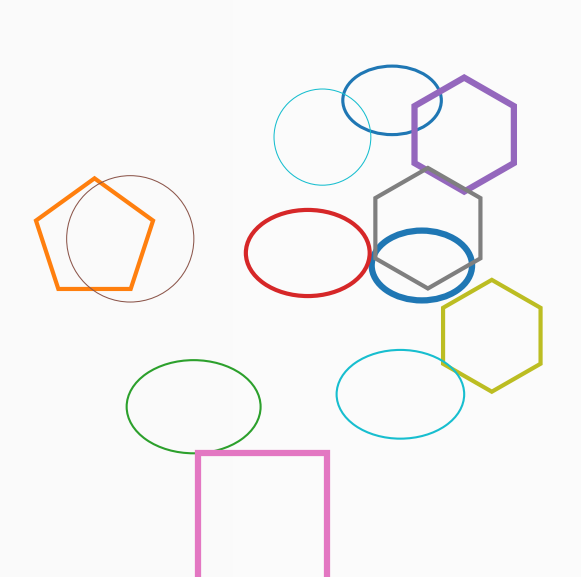[{"shape": "oval", "thickness": 1.5, "radius": 0.42, "center": [0.675, 0.825]}, {"shape": "oval", "thickness": 3, "radius": 0.43, "center": [0.726, 0.539]}, {"shape": "pentagon", "thickness": 2, "radius": 0.53, "center": [0.163, 0.584]}, {"shape": "oval", "thickness": 1, "radius": 0.58, "center": [0.333, 0.295]}, {"shape": "oval", "thickness": 2, "radius": 0.53, "center": [0.529, 0.561]}, {"shape": "hexagon", "thickness": 3, "radius": 0.49, "center": [0.799, 0.766]}, {"shape": "circle", "thickness": 0.5, "radius": 0.55, "center": [0.224, 0.586]}, {"shape": "square", "thickness": 3, "radius": 0.55, "center": [0.452, 0.105]}, {"shape": "hexagon", "thickness": 2, "radius": 0.52, "center": [0.736, 0.604]}, {"shape": "hexagon", "thickness": 2, "radius": 0.48, "center": [0.846, 0.418]}, {"shape": "circle", "thickness": 0.5, "radius": 0.42, "center": [0.555, 0.762]}, {"shape": "oval", "thickness": 1, "radius": 0.55, "center": [0.689, 0.316]}]